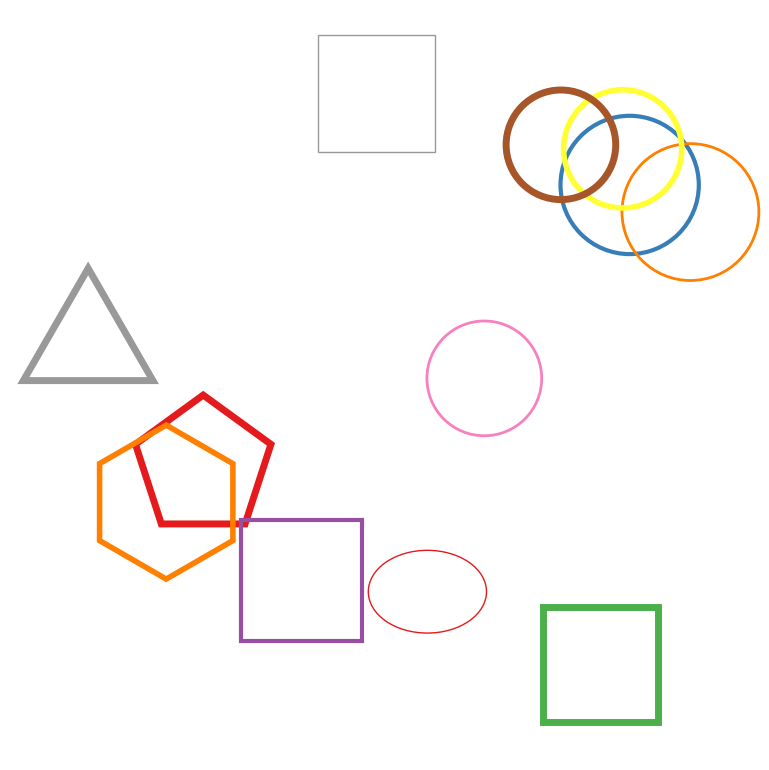[{"shape": "oval", "thickness": 0.5, "radius": 0.38, "center": [0.555, 0.232]}, {"shape": "pentagon", "thickness": 2.5, "radius": 0.46, "center": [0.264, 0.394]}, {"shape": "circle", "thickness": 1.5, "radius": 0.45, "center": [0.818, 0.76]}, {"shape": "square", "thickness": 2.5, "radius": 0.37, "center": [0.78, 0.137]}, {"shape": "square", "thickness": 1.5, "radius": 0.39, "center": [0.392, 0.246]}, {"shape": "circle", "thickness": 1, "radius": 0.44, "center": [0.897, 0.725]}, {"shape": "hexagon", "thickness": 2, "radius": 0.5, "center": [0.216, 0.348]}, {"shape": "circle", "thickness": 2, "radius": 0.38, "center": [0.809, 0.807]}, {"shape": "circle", "thickness": 2.5, "radius": 0.36, "center": [0.728, 0.812]}, {"shape": "circle", "thickness": 1, "radius": 0.37, "center": [0.629, 0.509]}, {"shape": "square", "thickness": 0.5, "radius": 0.38, "center": [0.489, 0.878]}, {"shape": "triangle", "thickness": 2.5, "radius": 0.49, "center": [0.114, 0.554]}]